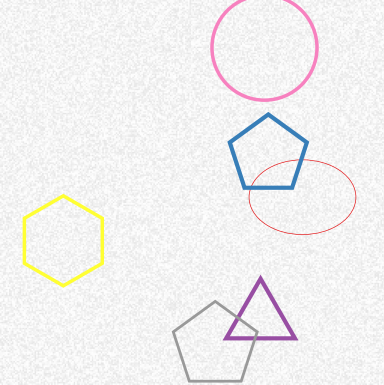[{"shape": "oval", "thickness": 0.5, "radius": 0.69, "center": [0.786, 0.488]}, {"shape": "pentagon", "thickness": 3, "radius": 0.53, "center": [0.697, 0.598]}, {"shape": "triangle", "thickness": 3, "radius": 0.52, "center": [0.677, 0.173]}, {"shape": "hexagon", "thickness": 2.5, "radius": 0.58, "center": [0.164, 0.374]}, {"shape": "circle", "thickness": 2.5, "radius": 0.68, "center": [0.687, 0.876]}, {"shape": "pentagon", "thickness": 2, "radius": 0.57, "center": [0.559, 0.103]}]